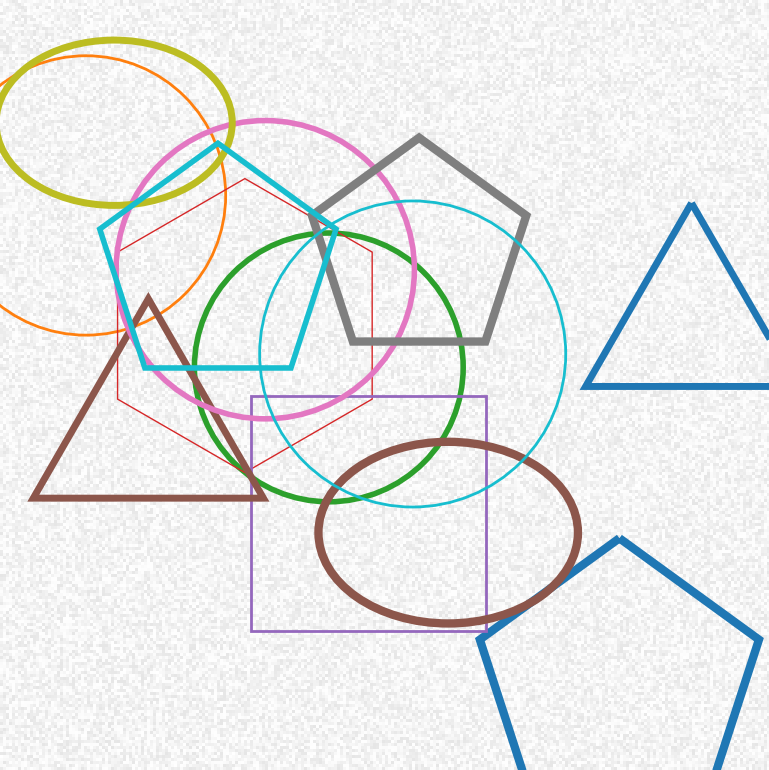[{"shape": "triangle", "thickness": 2.5, "radius": 0.79, "center": [0.898, 0.577]}, {"shape": "pentagon", "thickness": 3, "radius": 0.95, "center": [0.804, 0.11]}, {"shape": "circle", "thickness": 1, "radius": 0.91, "center": [0.112, 0.746]}, {"shape": "circle", "thickness": 2, "radius": 0.87, "center": [0.427, 0.523]}, {"shape": "hexagon", "thickness": 0.5, "radius": 0.95, "center": [0.318, 0.577]}, {"shape": "square", "thickness": 1, "radius": 0.76, "center": [0.478, 0.333]}, {"shape": "oval", "thickness": 3, "radius": 0.84, "center": [0.582, 0.308]}, {"shape": "triangle", "thickness": 2.5, "radius": 0.86, "center": [0.193, 0.439]}, {"shape": "circle", "thickness": 2, "radius": 0.97, "center": [0.344, 0.65]}, {"shape": "pentagon", "thickness": 3, "radius": 0.73, "center": [0.544, 0.675]}, {"shape": "oval", "thickness": 2.5, "radius": 0.77, "center": [0.148, 0.841]}, {"shape": "pentagon", "thickness": 2, "radius": 0.81, "center": [0.283, 0.653]}, {"shape": "circle", "thickness": 1, "radius": 0.99, "center": [0.536, 0.54]}]